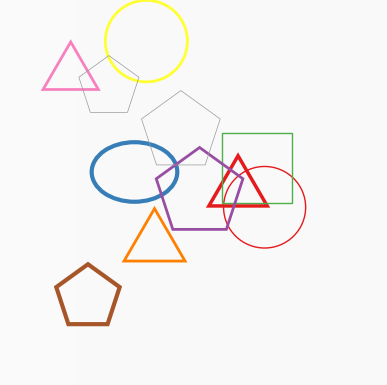[{"shape": "circle", "thickness": 1, "radius": 0.53, "center": [0.683, 0.462]}, {"shape": "triangle", "thickness": 2.5, "radius": 0.43, "center": [0.614, 0.509]}, {"shape": "oval", "thickness": 3, "radius": 0.55, "center": [0.347, 0.553]}, {"shape": "square", "thickness": 1, "radius": 0.45, "center": [0.663, 0.564]}, {"shape": "pentagon", "thickness": 2, "radius": 0.59, "center": [0.515, 0.499]}, {"shape": "triangle", "thickness": 2, "radius": 0.45, "center": [0.399, 0.367]}, {"shape": "circle", "thickness": 2, "radius": 0.53, "center": [0.378, 0.893]}, {"shape": "pentagon", "thickness": 3, "radius": 0.43, "center": [0.227, 0.228]}, {"shape": "triangle", "thickness": 2, "radius": 0.41, "center": [0.182, 0.809]}, {"shape": "pentagon", "thickness": 0.5, "radius": 0.53, "center": [0.467, 0.658]}, {"shape": "pentagon", "thickness": 0.5, "radius": 0.41, "center": [0.281, 0.774]}]